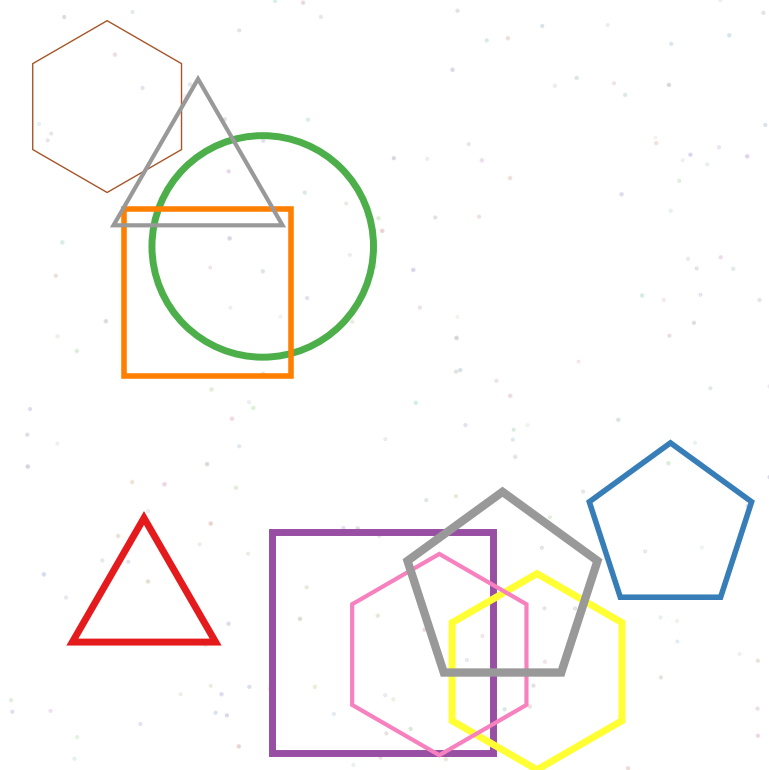[{"shape": "triangle", "thickness": 2.5, "radius": 0.54, "center": [0.187, 0.22]}, {"shape": "pentagon", "thickness": 2, "radius": 0.55, "center": [0.871, 0.314]}, {"shape": "circle", "thickness": 2.5, "radius": 0.72, "center": [0.341, 0.68]}, {"shape": "square", "thickness": 2.5, "radius": 0.72, "center": [0.497, 0.166]}, {"shape": "square", "thickness": 2, "radius": 0.54, "center": [0.269, 0.62]}, {"shape": "hexagon", "thickness": 2.5, "radius": 0.64, "center": [0.697, 0.128]}, {"shape": "hexagon", "thickness": 0.5, "radius": 0.56, "center": [0.139, 0.862]}, {"shape": "hexagon", "thickness": 1.5, "radius": 0.65, "center": [0.571, 0.15]}, {"shape": "pentagon", "thickness": 3, "radius": 0.65, "center": [0.653, 0.232]}, {"shape": "triangle", "thickness": 1.5, "radius": 0.63, "center": [0.257, 0.771]}]